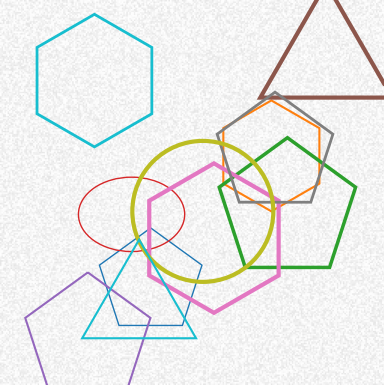[{"shape": "pentagon", "thickness": 1, "radius": 0.7, "center": [0.391, 0.268]}, {"shape": "hexagon", "thickness": 1.5, "radius": 0.72, "center": [0.705, 0.595]}, {"shape": "pentagon", "thickness": 2.5, "radius": 0.93, "center": [0.747, 0.456]}, {"shape": "oval", "thickness": 1, "radius": 0.69, "center": [0.342, 0.443]}, {"shape": "pentagon", "thickness": 1.5, "radius": 0.85, "center": [0.228, 0.121]}, {"shape": "triangle", "thickness": 3, "radius": 0.99, "center": [0.847, 0.845]}, {"shape": "hexagon", "thickness": 3, "radius": 0.97, "center": [0.556, 0.382]}, {"shape": "pentagon", "thickness": 2, "radius": 0.79, "center": [0.714, 0.603]}, {"shape": "circle", "thickness": 3, "radius": 0.92, "center": [0.527, 0.451]}, {"shape": "triangle", "thickness": 1.5, "radius": 0.85, "center": [0.361, 0.207]}, {"shape": "hexagon", "thickness": 2, "radius": 0.86, "center": [0.245, 0.791]}]